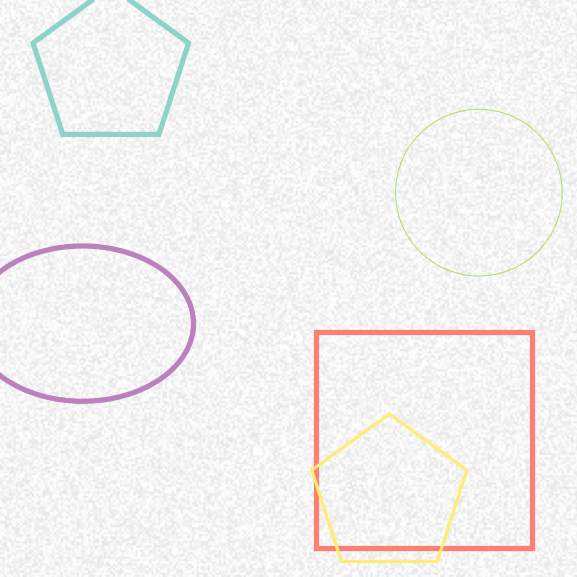[{"shape": "pentagon", "thickness": 2.5, "radius": 0.71, "center": [0.192, 0.881]}, {"shape": "square", "thickness": 2.5, "radius": 0.93, "center": [0.734, 0.238]}, {"shape": "circle", "thickness": 0.5, "radius": 0.72, "center": [0.829, 0.666]}, {"shape": "oval", "thickness": 2.5, "radius": 0.96, "center": [0.143, 0.439]}, {"shape": "pentagon", "thickness": 1.5, "radius": 0.71, "center": [0.674, 0.141]}]